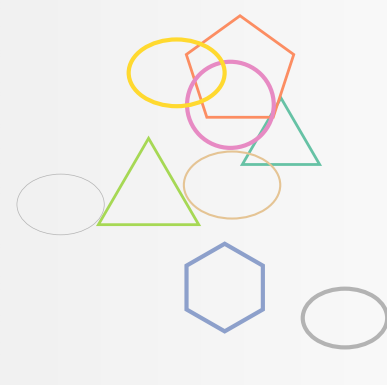[{"shape": "triangle", "thickness": 2, "radius": 0.58, "center": [0.725, 0.63]}, {"shape": "pentagon", "thickness": 2, "radius": 0.73, "center": [0.619, 0.813]}, {"shape": "hexagon", "thickness": 3, "radius": 0.57, "center": [0.58, 0.253]}, {"shape": "circle", "thickness": 3, "radius": 0.56, "center": [0.595, 0.728]}, {"shape": "triangle", "thickness": 2, "radius": 0.75, "center": [0.383, 0.491]}, {"shape": "oval", "thickness": 3, "radius": 0.62, "center": [0.456, 0.811]}, {"shape": "oval", "thickness": 1.5, "radius": 0.62, "center": [0.599, 0.519]}, {"shape": "oval", "thickness": 3, "radius": 0.54, "center": [0.89, 0.174]}, {"shape": "oval", "thickness": 0.5, "radius": 0.56, "center": [0.156, 0.469]}]